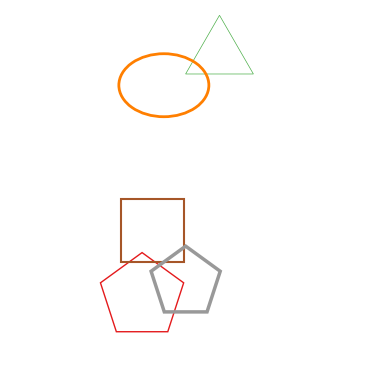[{"shape": "pentagon", "thickness": 1, "radius": 0.57, "center": [0.369, 0.23]}, {"shape": "triangle", "thickness": 0.5, "radius": 0.51, "center": [0.57, 0.859]}, {"shape": "oval", "thickness": 2, "radius": 0.58, "center": [0.426, 0.779]}, {"shape": "square", "thickness": 1.5, "radius": 0.41, "center": [0.396, 0.402]}, {"shape": "pentagon", "thickness": 2.5, "radius": 0.47, "center": [0.482, 0.266]}]